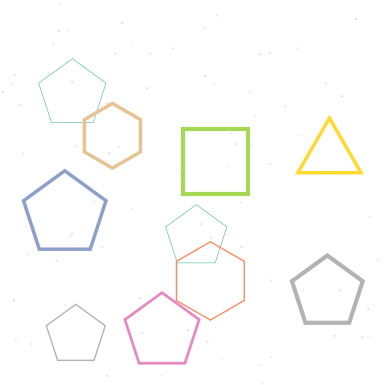[{"shape": "pentagon", "thickness": 0.5, "radius": 0.42, "center": [0.51, 0.385]}, {"shape": "pentagon", "thickness": 0.5, "radius": 0.46, "center": [0.188, 0.756]}, {"shape": "hexagon", "thickness": 1, "radius": 0.51, "center": [0.546, 0.27]}, {"shape": "pentagon", "thickness": 2.5, "radius": 0.56, "center": [0.168, 0.444]}, {"shape": "pentagon", "thickness": 2, "radius": 0.51, "center": [0.421, 0.139]}, {"shape": "square", "thickness": 3, "radius": 0.42, "center": [0.561, 0.58]}, {"shape": "triangle", "thickness": 2.5, "radius": 0.47, "center": [0.856, 0.599]}, {"shape": "hexagon", "thickness": 2.5, "radius": 0.42, "center": [0.292, 0.647]}, {"shape": "pentagon", "thickness": 1, "radius": 0.4, "center": [0.197, 0.129]}, {"shape": "pentagon", "thickness": 3, "radius": 0.48, "center": [0.85, 0.24]}]